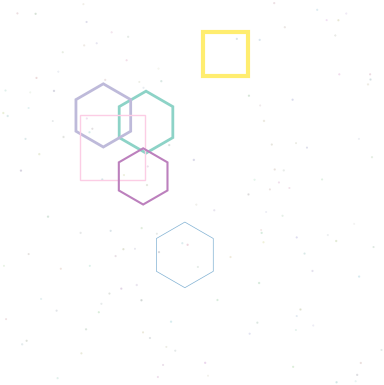[{"shape": "hexagon", "thickness": 2, "radius": 0.4, "center": [0.379, 0.683]}, {"shape": "hexagon", "thickness": 2, "radius": 0.41, "center": [0.268, 0.7]}, {"shape": "hexagon", "thickness": 0.5, "radius": 0.43, "center": [0.48, 0.338]}, {"shape": "square", "thickness": 1, "radius": 0.42, "center": [0.292, 0.617]}, {"shape": "hexagon", "thickness": 1.5, "radius": 0.36, "center": [0.372, 0.542]}, {"shape": "square", "thickness": 3, "radius": 0.29, "center": [0.586, 0.859]}]